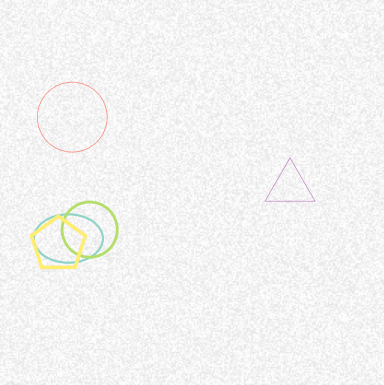[{"shape": "oval", "thickness": 1.5, "radius": 0.45, "center": [0.178, 0.38]}, {"shape": "circle", "thickness": 0.5, "radius": 0.45, "center": [0.188, 0.696]}, {"shape": "circle", "thickness": 2, "radius": 0.36, "center": [0.233, 0.404]}, {"shape": "triangle", "thickness": 0.5, "radius": 0.38, "center": [0.753, 0.515]}, {"shape": "pentagon", "thickness": 2.5, "radius": 0.37, "center": [0.152, 0.365]}]